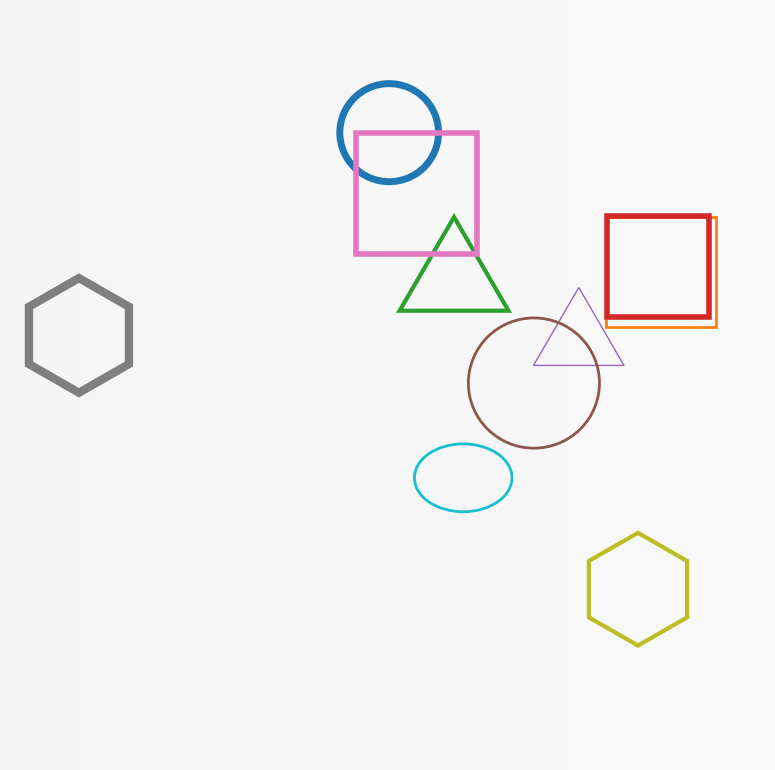[{"shape": "circle", "thickness": 2.5, "radius": 0.32, "center": [0.502, 0.828]}, {"shape": "square", "thickness": 1, "radius": 0.36, "center": [0.853, 0.647]}, {"shape": "triangle", "thickness": 1.5, "radius": 0.41, "center": [0.586, 0.637]}, {"shape": "square", "thickness": 2, "radius": 0.33, "center": [0.849, 0.654]}, {"shape": "triangle", "thickness": 0.5, "radius": 0.34, "center": [0.747, 0.559]}, {"shape": "circle", "thickness": 1, "radius": 0.42, "center": [0.689, 0.503]}, {"shape": "square", "thickness": 2, "radius": 0.39, "center": [0.537, 0.749]}, {"shape": "hexagon", "thickness": 3, "radius": 0.37, "center": [0.102, 0.564]}, {"shape": "hexagon", "thickness": 1.5, "radius": 0.37, "center": [0.823, 0.235]}, {"shape": "oval", "thickness": 1, "radius": 0.31, "center": [0.598, 0.379]}]